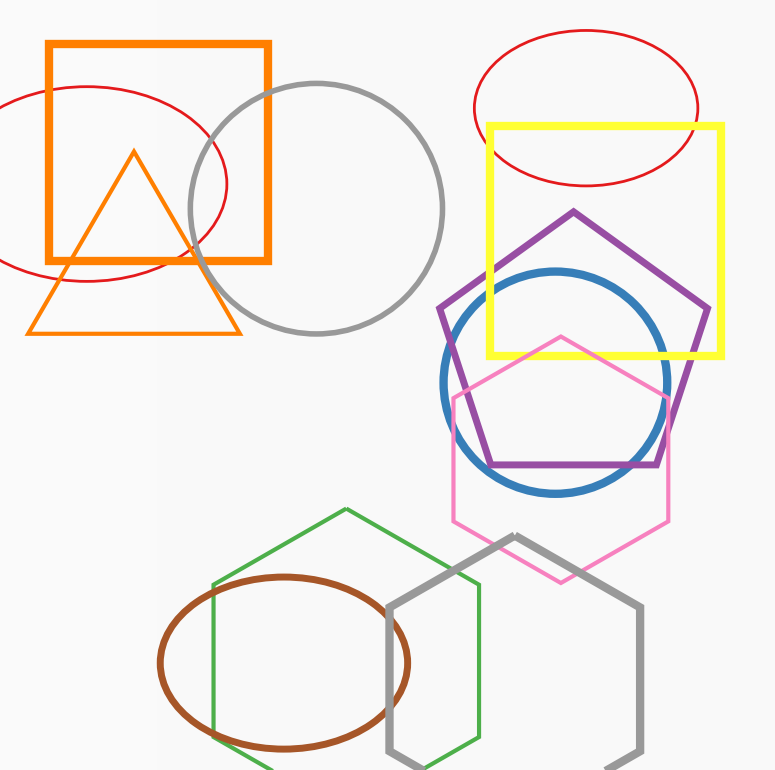[{"shape": "oval", "thickness": 1, "radius": 0.9, "center": [0.112, 0.761]}, {"shape": "oval", "thickness": 1, "radius": 0.72, "center": [0.756, 0.86]}, {"shape": "circle", "thickness": 3, "radius": 0.72, "center": [0.717, 0.503]}, {"shape": "hexagon", "thickness": 1.5, "radius": 0.99, "center": [0.447, 0.142]}, {"shape": "pentagon", "thickness": 2.5, "radius": 0.91, "center": [0.74, 0.543]}, {"shape": "square", "thickness": 3, "radius": 0.71, "center": [0.205, 0.802]}, {"shape": "triangle", "thickness": 1.5, "radius": 0.79, "center": [0.173, 0.645]}, {"shape": "square", "thickness": 3, "radius": 0.75, "center": [0.782, 0.687]}, {"shape": "oval", "thickness": 2.5, "radius": 0.8, "center": [0.366, 0.139]}, {"shape": "hexagon", "thickness": 1.5, "radius": 0.8, "center": [0.724, 0.403]}, {"shape": "hexagon", "thickness": 3, "radius": 0.93, "center": [0.664, 0.118]}, {"shape": "circle", "thickness": 2, "radius": 0.81, "center": [0.408, 0.729]}]